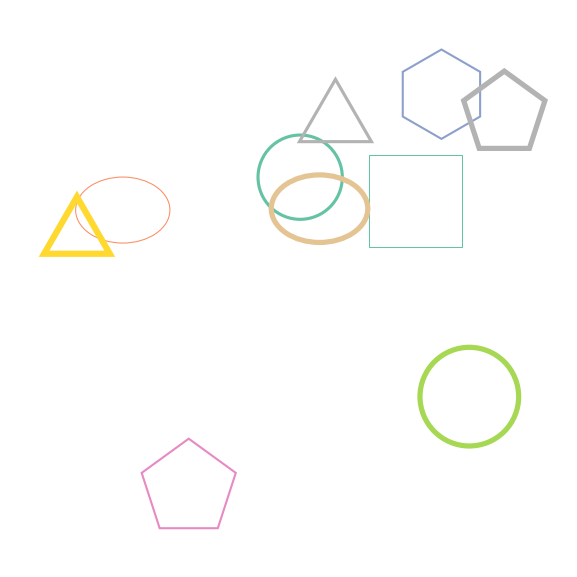[{"shape": "circle", "thickness": 1.5, "radius": 0.36, "center": [0.52, 0.692]}, {"shape": "square", "thickness": 0.5, "radius": 0.4, "center": [0.72, 0.651]}, {"shape": "oval", "thickness": 0.5, "radius": 0.41, "center": [0.213, 0.635]}, {"shape": "hexagon", "thickness": 1, "radius": 0.39, "center": [0.764, 0.836]}, {"shape": "pentagon", "thickness": 1, "radius": 0.43, "center": [0.327, 0.154]}, {"shape": "circle", "thickness": 2.5, "radius": 0.43, "center": [0.813, 0.312]}, {"shape": "triangle", "thickness": 3, "radius": 0.33, "center": [0.133, 0.593]}, {"shape": "oval", "thickness": 2.5, "radius": 0.42, "center": [0.553, 0.638]}, {"shape": "triangle", "thickness": 1.5, "radius": 0.36, "center": [0.581, 0.79]}, {"shape": "pentagon", "thickness": 2.5, "radius": 0.37, "center": [0.873, 0.802]}]